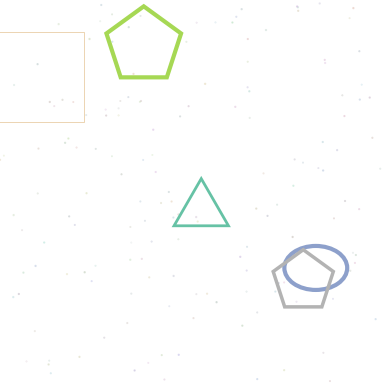[{"shape": "triangle", "thickness": 2, "radius": 0.41, "center": [0.523, 0.454]}, {"shape": "oval", "thickness": 3, "radius": 0.41, "center": [0.82, 0.304]}, {"shape": "pentagon", "thickness": 3, "radius": 0.51, "center": [0.373, 0.882]}, {"shape": "square", "thickness": 0.5, "radius": 0.58, "center": [0.102, 0.8]}, {"shape": "pentagon", "thickness": 2.5, "radius": 0.41, "center": [0.788, 0.269]}]